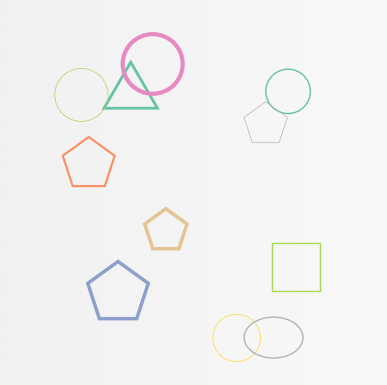[{"shape": "circle", "thickness": 1, "radius": 0.29, "center": [0.743, 0.763]}, {"shape": "triangle", "thickness": 2, "radius": 0.4, "center": [0.337, 0.759]}, {"shape": "pentagon", "thickness": 1.5, "radius": 0.35, "center": [0.229, 0.574]}, {"shape": "pentagon", "thickness": 2.5, "radius": 0.41, "center": [0.305, 0.239]}, {"shape": "circle", "thickness": 3, "radius": 0.39, "center": [0.394, 0.834]}, {"shape": "circle", "thickness": 0.5, "radius": 0.34, "center": [0.21, 0.753]}, {"shape": "square", "thickness": 1, "radius": 0.31, "center": [0.764, 0.307]}, {"shape": "circle", "thickness": 0.5, "radius": 0.31, "center": [0.611, 0.122]}, {"shape": "pentagon", "thickness": 2.5, "radius": 0.29, "center": [0.428, 0.4]}, {"shape": "oval", "thickness": 1, "radius": 0.38, "center": [0.706, 0.123]}, {"shape": "pentagon", "thickness": 0.5, "radius": 0.29, "center": [0.686, 0.677]}]